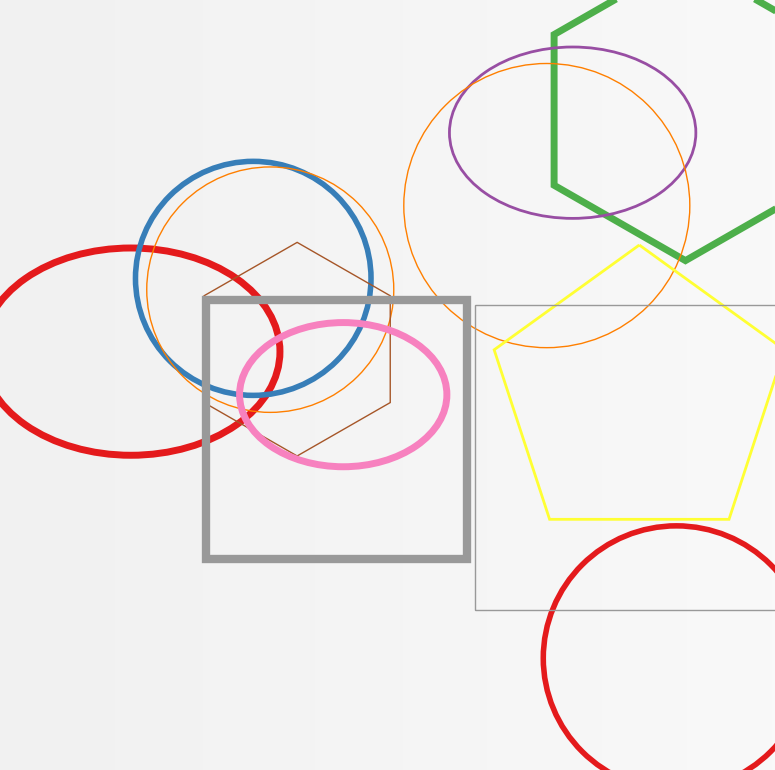[{"shape": "circle", "thickness": 2, "radius": 0.86, "center": [0.873, 0.145]}, {"shape": "oval", "thickness": 2.5, "radius": 0.96, "center": [0.169, 0.543]}, {"shape": "circle", "thickness": 2, "radius": 0.76, "center": [0.327, 0.638]}, {"shape": "hexagon", "thickness": 2.5, "radius": 0.98, "center": [0.884, 0.857]}, {"shape": "oval", "thickness": 1, "radius": 0.79, "center": [0.739, 0.828]}, {"shape": "circle", "thickness": 0.5, "radius": 0.92, "center": [0.706, 0.733]}, {"shape": "circle", "thickness": 0.5, "radius": 0.8, "center": [0.349, 0.624]}, {"shape": "pentagon", "thickness": 1, "radius": 0.98, "center": [0.825, 0.485]}, {"shape": "hexagon", "thickness": 0.5, "radius": 0.69, "center": [0.383, 0.547]}, {"shape": "oval", "thickness": 2.5, "radius": 0.67, "center": [0.443, 0.487]}, {"shape": "square", "thickness": 0.5, "radius": 0.99, "center": [0.811, 0.406]}, {"shape": "square", "thickness": 3, "radius": 0.84, "center": [0.434, 0.442]}]